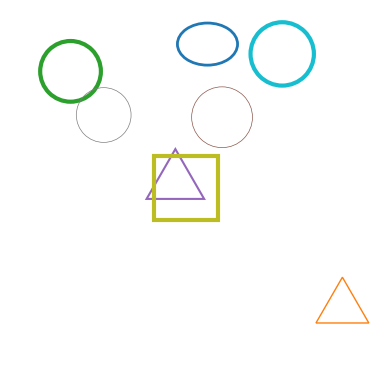[{"shape": "oval", "thickness": 2, "radius": 0.39, "center": [0.539, 0.885]}, {"shape": "triangle", "thickness": 1, "radius": 0.4, "center": [0.889, 0.201]}, {"shape": "circle", "thickness": 3, "radius": 0.39, "center": [0.183, 0.815]}, {"shape": "triangle", "thickness": 1.5, "radius": 0.43, "center": [0.456, 0.526]}, {"shape": "circle", "thickness": 0.5, "radius": 0.39, "center": [0.577, 0.695]}, {"shape": "circle", "thickness": 0.5, "radius": 0.36, "center": [0.269, 0.701]}, {"shape": "square", "thickness": 3, "radius": 0.41, "center": [0.483, 0.511]}, {"shape": "circle", "thickness": 3, "radius": 0.41, "center": [0.733, 0.86]}]